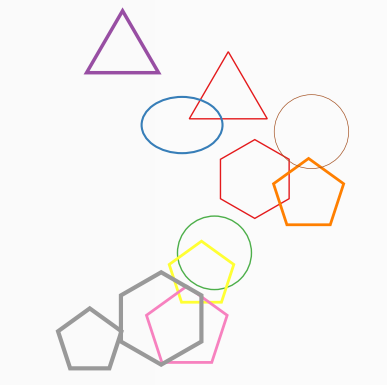[{"shape": "triangle", "thickness": 1, "radius": 0.58, "center": [0.589, 0.749]}, {"shape": "hexagon", "thickness": 1, "radius": 0.51, "center": [0.658, 0.535]}, {"shape": "oval", "thickness": 1.5, "radius": 0.52, "center": [0.47, 0.675]}, {"shape": "circle", "thickness": 1, "radius": 0.48, "center": [0.553, 0.343]}, {"shape": "triangle", "thickness": 2.5, "radius": 0.54, "center": [0.316, 0.865]}, {"shape": "pentagon", "thickness": 2, "radius": 0.48, "center": [0.796, 0.493]}, {"shape": "pentagon", "thickness": 2, "radius": 0.44, "center": [0.52, 0.286]}, {"shape": "circle", "thickness": 0.5, "radius": 0.48, "center": [0.804, 0.658]}, {"shape": "pentagon", "thickness": 2, "radius": 0.55, "center": [0.482, 0.147]}, {"shape": "hexagon", "thickness": 3, "radius": 0.6, "center": [0.416, 0.173]}, {"shape": "pentagon", "thickness": 3, "radius": 0.43, "center": [0.232, 0.113]}]